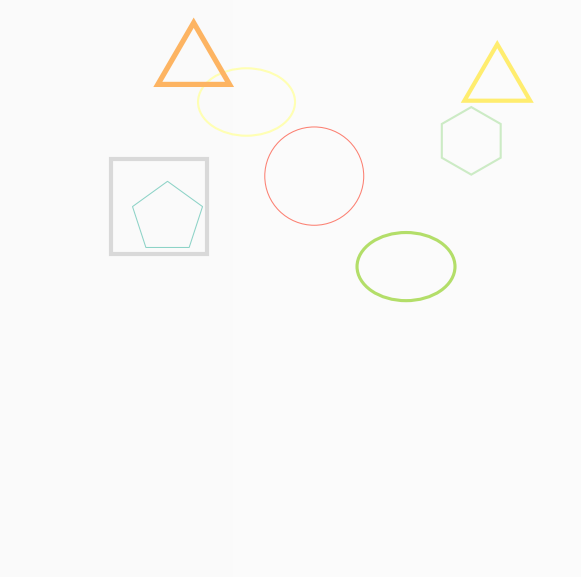[{"shape": "pentagon", "thickness": 0.5, "radius": 0.32, "center": [0.288, 0.622]}, {"shape": "oval", "thickness": 1, "radius": 0.42, "center": [0.424, 0.823]}, {"shape": "circle", "thickness": 0.5, "radius": 0.43, "center": [0.541, 0.694]}, {"shape": "triangle", "thickness": 2.5, "radius": 0.36, "center": [0.333, 0.889]}, {"shape": "oval", "thickness": 1.5, "radius": 0.42, "center": [0.699, 0.538]}, {"shape": "square", "thickness": 2, "radius": 0.41, "center": [0.274, 0.642]}, {"shape": "hexagon", "thickness": 1, "radius": 0.29, "center": [0.811, 0.755]}, {"shape": "triangle", "thickness": 2, "radius": 0.33, "center": [0.855, 0.857]}]